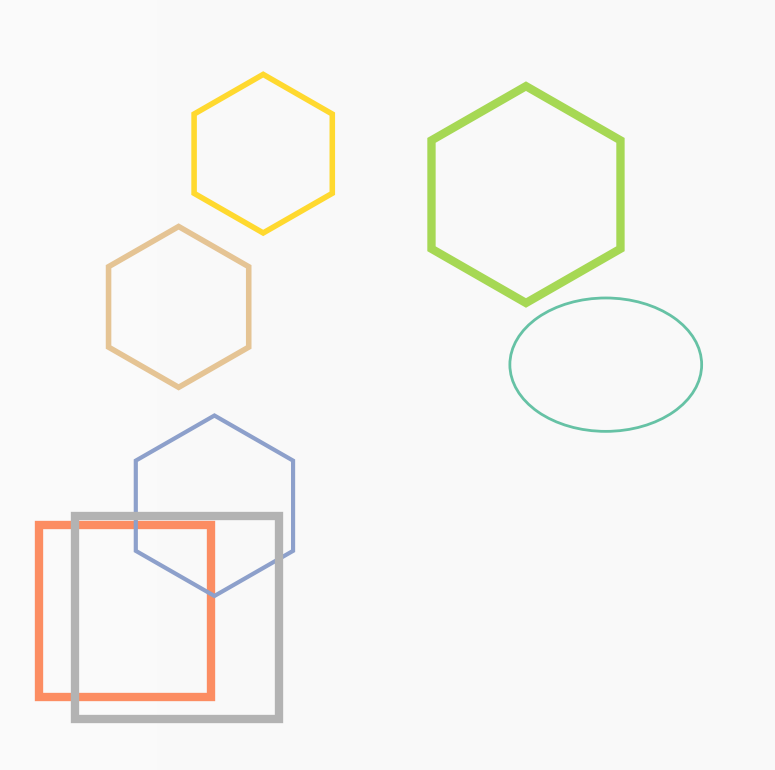[{"shape": "oval", "thickness": 1, "radius": 0.62, "center": [0.782, 0.526]}, {"shape": "square", "thickness": 3, "radius": 0.56, "center": [0.161, 0.207]}, {"shape": "hexagon", "thickness": 1.5, "radius": 0.59, "center": [0.277, 0.343]}, {"shape": "hexagon", "thickness": 3, "radius": 0.7, "center": [0.679, 0.747]}, {"shape": "hexagon", "thickness": 2, "radius": 0.51, "center": [0.34, 0.8]}, {"shape": "hexagon", "thickness": 2, "radius": 0.52, "center": [0.23, 0.601]}, {"shape": "square", "thickness": 3, "radius": 0.66, "center": [0.228, 0.198]}]